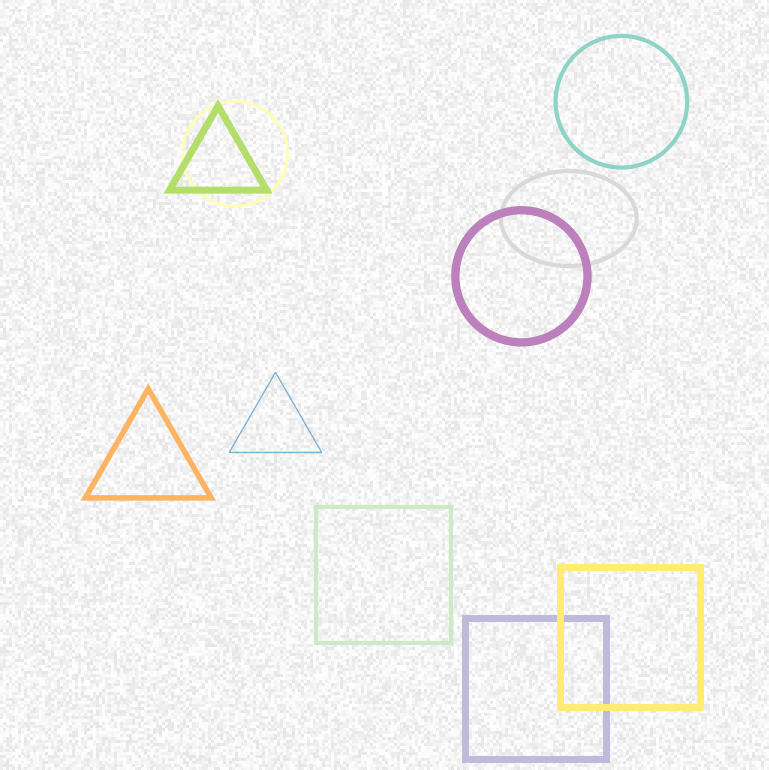[{"shape": "circle", "thickness": 1.5, "radius": 0.43, "center": [0.807, 0.868]}, {"shape": "circle", "thickness": 1, "radius": 0.34, "center": [0.305, 0.8]}, {"shape": "square", "thickness": 2.5, "radius": 0.46, "center": [0.696, 0.106]}, {"shape": "triangle", "thickness": 0.5, "radius": 0.35, "center": [0.358, 0.447]}, {"shape": "triangle", "thickness": 2, "radius": 0.47, "center": [0.193, 0.401]}, {"shape": "triangle", "thickness": 2.5, "radius": 0.36, "center": [0.283, 0.79]}, {"shape": "oval", "thickness": 1.5, "radius": 0.44, "center": [0.739, 0.716]}, {"shape": "circle", "thickness": 3, "radius": 0.43, "center": [0.677, 0.641]}, {"shape": "square", "thickness": 1.5, "radius": 0.44, "center": [0.498, 0.253]}, {"shape": "square", "thickness": 2.5, "radius": 0.45, "center": [0.818, 0.172]}]